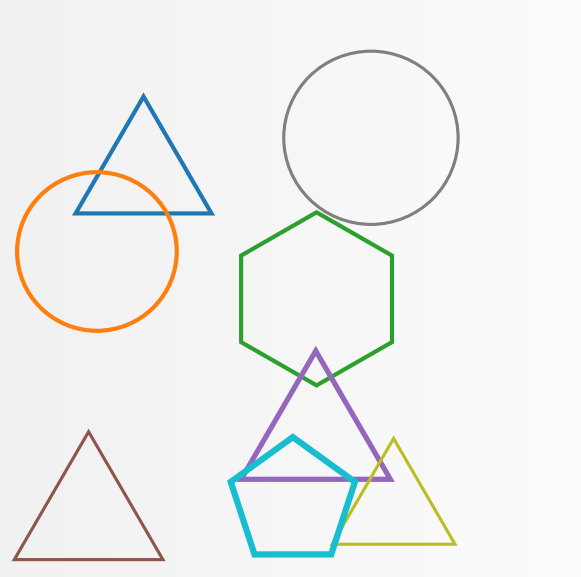[{"shape": "triangle", "thickness": 2, "radius": 0.67, "center": [0.247, 0.697]}, {"shape": "circle", "thickness": 2, "radius": 0.69, "center": [0.167, 0.564]}, {"shape": "hexagon", "thickness": 2, "radius": 0.75, "center": [0.545, 0.482]}, {"shape": "triangle", "thickness": 2.5, "radius": 0.74, "center": [0.543, 0.243]}, {"shape": "triangle", "thickness": 1.5, "radius": 0.74, "center": [0.152, 0.104]}, {"shape": "circle", "thickness": 1.5, "radius": 0.75, "center": [0.638, 0.761]}, {"shape": "triangle", "thickness": 1.5, "radius": 0.61, "center": [0.677, 0.118]}, {"shape": "pentagon", "thickness": 3, "radius": 0.56, "center": [0.504, 0.13]}]